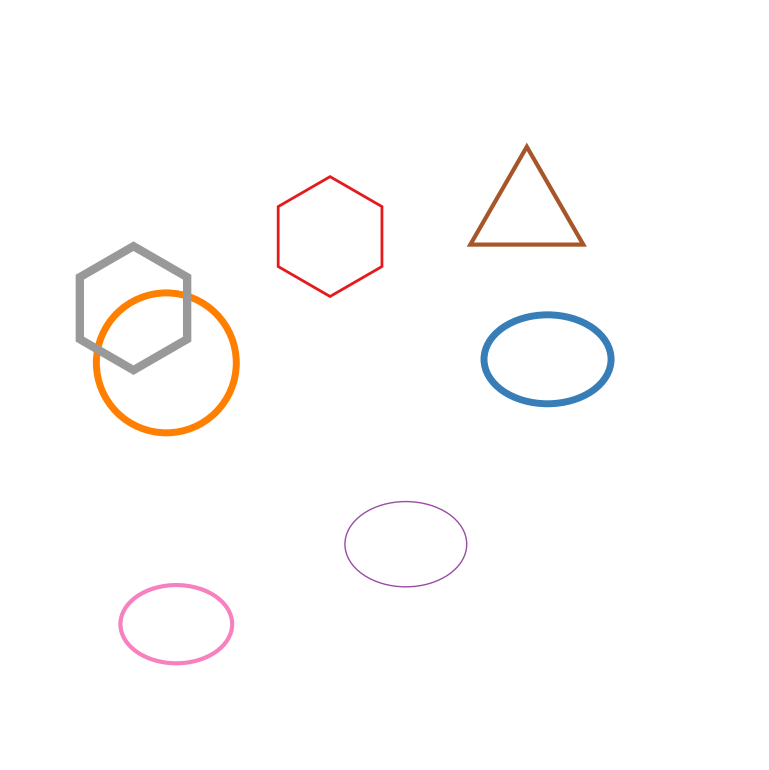[{"shape": "hexagon", "thickness": 1, "radius": 0.39, "center": [0.429, 0.693]}, {"shape": "oval", "thickness": 2.5, "radius": 0.41, "center": [0.711, 0.533]}, {"shape": "oval", "thickness": 0.5, "radius": 0.4, "center": [0.527, 0.293]}, {"shape": "circle", "thickness": 2.5, "radius": 0.45, "center": [0.216, 0.529]}, {"shape": "triangle", "thickness": 1.5, "radius": 0.42, "center": [0.684, 0.725]}, {"shape": "oval", "thickness": 1.5, "radius": 0.36, "center": [0.229, 0.189]}, {"shape": "hexagon", "thickness": 3, "radius": 0.4, "center": [0.173, 0.6]}]